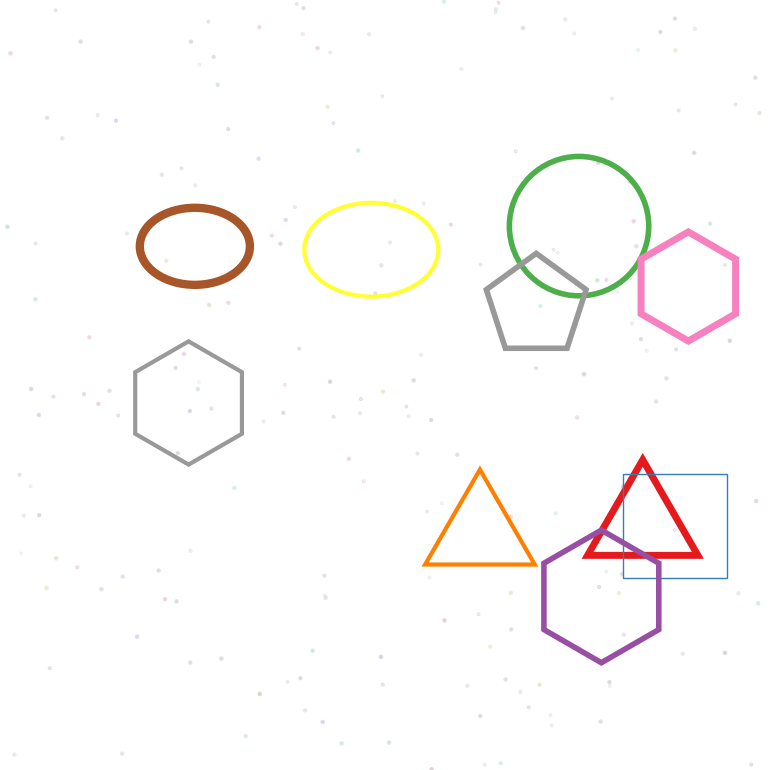[{"shape": "triangle", "thickness": 2.5, "radius": 0.41, "center": [0.835, 0.32]}, {"shape": "square", "thickness": 0.5, "radius": 0.34, "center": [0.876, 0.317]}, {"shape": "circle", "thickness": 2, "radius": 0.45, "center": [0.752, 0.706]}, {"shape": "hexagon", "thickness": 2, "radius": 0.43, "center": [0.781, 0.225]}, {"shape": "triangle", "thickness": 1.5, "radius": 0.41, "center": [0.623, 0.308]}, {"shape": "oval", "thickness": 1.5, "radius": 0.44, "center": [0.482, 0.676]}, {"shape": "oval", "thickness": 3, "radius": 0.36, "center": [0.253, 0.68]}, {"shape": "hexagon", "thickness": 2.5, "radius": 0.35, "center": [0.894, 0.628]}, {"shape": "hexagon", "thickness": 1.5, "radius": 0.4, "center": [0.245, 0.477]}, {"shape": "pentagon", "thickness": 2, "radius": 0.34, "center": [0.696, 0.603]}]